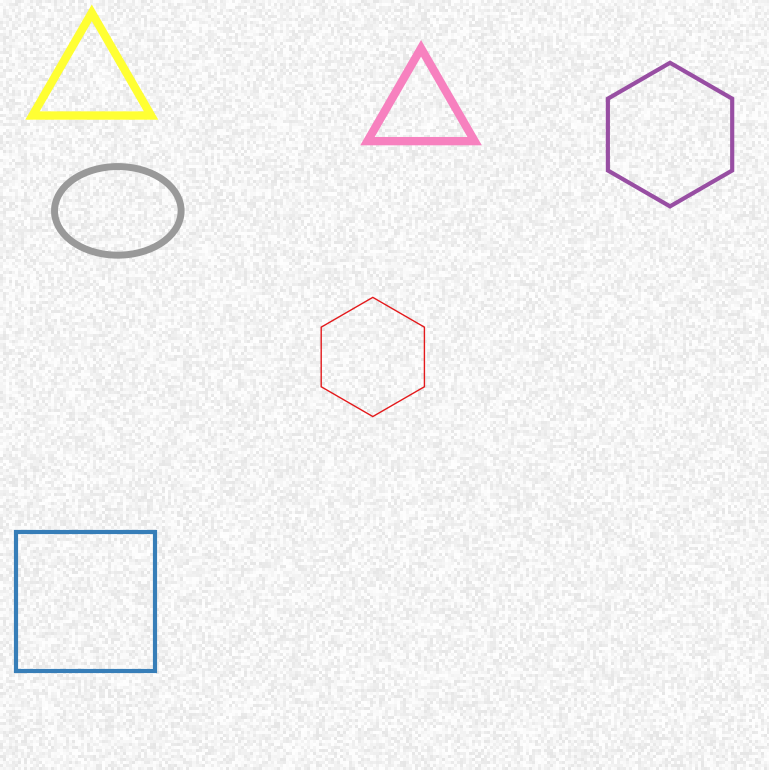[{"shape": "hexagon", "thickness": 0.5, "radius": 0.39, "center": [0.484, 0.536]}, {"shape": "square", "thickness": 1.5, "radius": 0.45, "center": [0.111, 0.219]}, {"shape": "hexagon", "thickness": 1.5, "radius": 0.47, "center": [0.87, 0.825]}, {"shape": "triangle", "thickness": 3, "radius": 0.44, "center": [0.119, 0.894]}, {"shape": "triangle", "thickness": 3, "radius": 0.4, "center": [0.547, 0.857]}, {"shape": "oval", "thickness": 2.5, "radius": 0.41, "center": [0.153, 0.726]}]